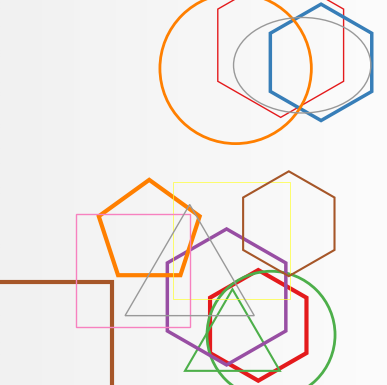[{"shape": "hexagon", "thickness": 1, "radius": 0.94, "center": [0.724, 0.883]}, {"shape": "hexagon", "thickness": 3, "radius": 0.72, "center": [0.666, 0.155]}, {"shape": "hexagon", "thickness": 2.5, "radius": 0.76, "center": [0.829, 0.838]}, {"shape": "circle", "thickness": 2, "radius": 0.83, "center": [0.699, 0.13]}, {"shape": "triangle", "thickness": 1.5, "radius": 0.71, "center": [0.6, 0.107]}, {"shape": "hexagon", "thickness": 2.5, "radius": 0.88, "center": [0.585, 0.229]}, {"shape": "pentagon", "thickness": 3, "radius": 0.68, "center": [0.385, 0.396]}, {"shape": "circle", "thickness": 2, "radius": 0.98, "center": [0.608, 0.822]}, {"shape": "square", "thickness": 0.5, "radius": 0.75, "center": [0.598, 0.375]}, {"shape": "square", "thickness": 3, "radius": 0.77, "center": [0.134, 0.114]}, {"shape": "hexagon", "thickness": 1.5, "radius": 0.68, "center": [0.745, 0.419]}, {"shape": "square", "thickness": 1, "radius": 0.74, "center": [0.343, 0.298]}, {"shape": "oval", "thickness": 1, "radius": 0.89, "center": [0.78, 0.831]}, {"shape": "triangle", "thickness": 1, "radius": 0.96, "center": [0.489, 0.276]}]